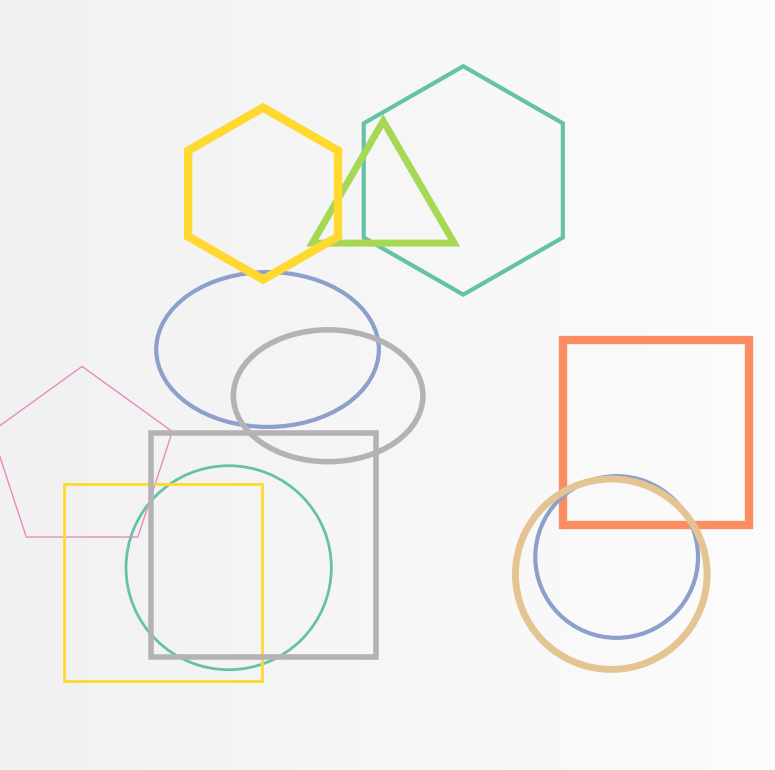[{"shape": "circle", "thickness": 1, "radius": 0.66, "center": [0.295, 0.263]}, {"shape": "hexagon", "thickness": 1.5, "radius": 0.74, "center": [0.598, 0.766]}, {"shape": "square", "thickness": 3, "radius": 0.6, "center": [0.846, 0.438]}, {"shape": "oval", "thickness": 1.5, "radius": 0.72, "center": [0.345, 0.546]}, {"shape": "circle", "thickness": 1.5, "radius": 0.53, "center": [0.796, 0.277]}, {"shape": "pentagon", "thickness": 0.5, "radius": 0.61, "center": [0.106, 0.402]}, {"shape": "triangle", "thickness": 2.5, "radius": 0.53, "center": [0.495, 0.737]}, {"shape": "square", "thickness": 1, "radius": 0.64, "center": [0.21, 0.244]}, {"shape": "hexagon", "thickness": 3, "radius": 0.56, "center": [0.339, 0.749]}, {"shape": "circle", "thickness": 2.5, "radius": 0.62, "center": [0.789, 0.254]}, {"shape": "oval", "thickness": 2, "radius": 0.61, "center": [0.423, 0.486]}, {"shape": "square", "thickness": 2, "radius": 0.73, "center": [0.34, 0.293]}]